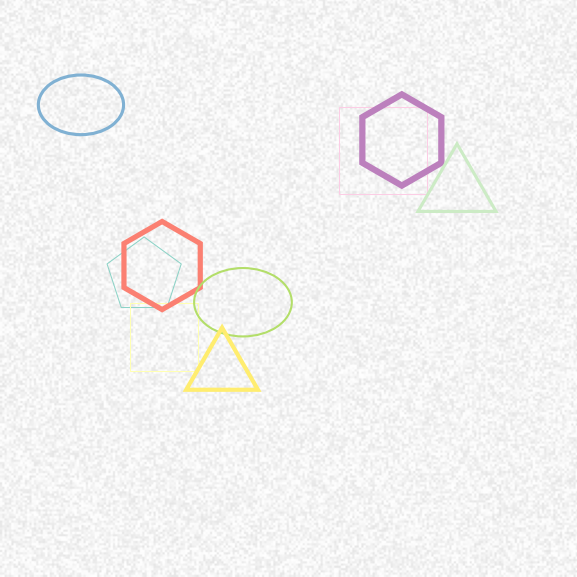[{"shape": "pentagon", "thickness": 0.5, "radius": 0.34, "center": [0.25, 0.521]}, {"shape": "square", "thickness": 0.5, "radius": 0.3, "center": [0.284, 0.416]}, {"shape": "hexagon", "thickness": 2.5, "radius": 0.38, "center": [0.281, 0.539]}, {"shape": "oval", "thickness": 1.5, "radius": 0.37, "center": [0.14, 0.818]}, {"shape": "oval", "thickness": 1, "radius": 0.42, "center": [0.421, 0.476]}, {"shape": "square", "thickness": 0.5, "radius": 0.38, "center": [0.663, 0.738]}, {"shape": "hexagon", "thickness": 3, "radius": 0.39, "center": [0.696, 0.757]}, {"shape": "triangle", "thickness": 1.5, "radius": 0.39, "center": [0.791, 0.672]}, {"shape": "triangle", "thickness": 2, "radius": 0.36, "center": [0.385, 0.36]}]